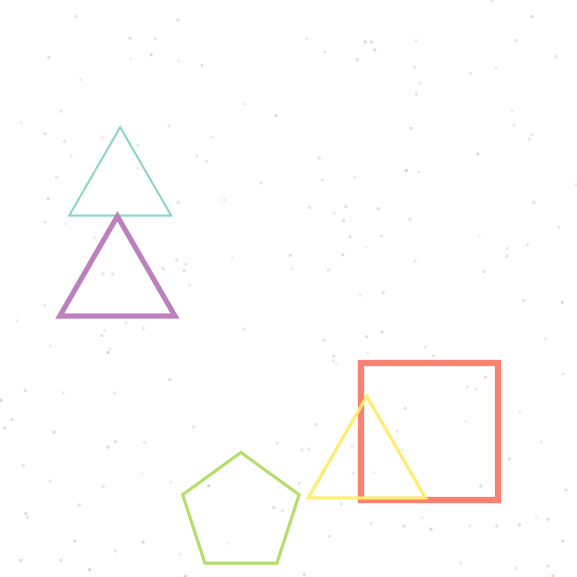[{"shape": "triangle", "thickness": 1, "radius": 0.51, "center": [0.208, 0.677]}, {"shape": "square", "thickness": 3, "radius": 0.59, "center": [0.744, 0.253]}, {"shape": "pentagon", "thickness": 1.5, "radius": 0.53, "center": [0.417, 0.11]}, {"shape": "triangle", "thickness": 2.5, "radius": 0.58, "center": [0.203, 0.509]}, {"shape": "triangle", "thickness": 1.5, "radius": 0.59, "center": [0.635, 0.196]}]